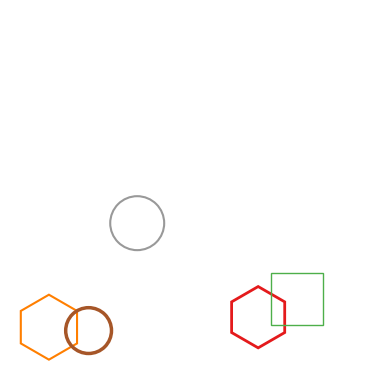[{"shape": "hexagon", "thickness": 2, "radius": 0.4, "center": [0.671, 0.176]}, {"shape": "square", "thickness": 1, "radius": 0.34, "center": [0.771, 0.224]}, {"shape": "hexagon", "thickness": 1.5, "radius": 0.42, "center": [0.127, 0.15]}, {"shape": "circle", "thickness": 2.5, "radius": 0.3, "center": [0.23, 0.141]}, {"shape": "circle", "thickness": 1.5, "radius": 0.35, "center": [0.356, 0.42]}]